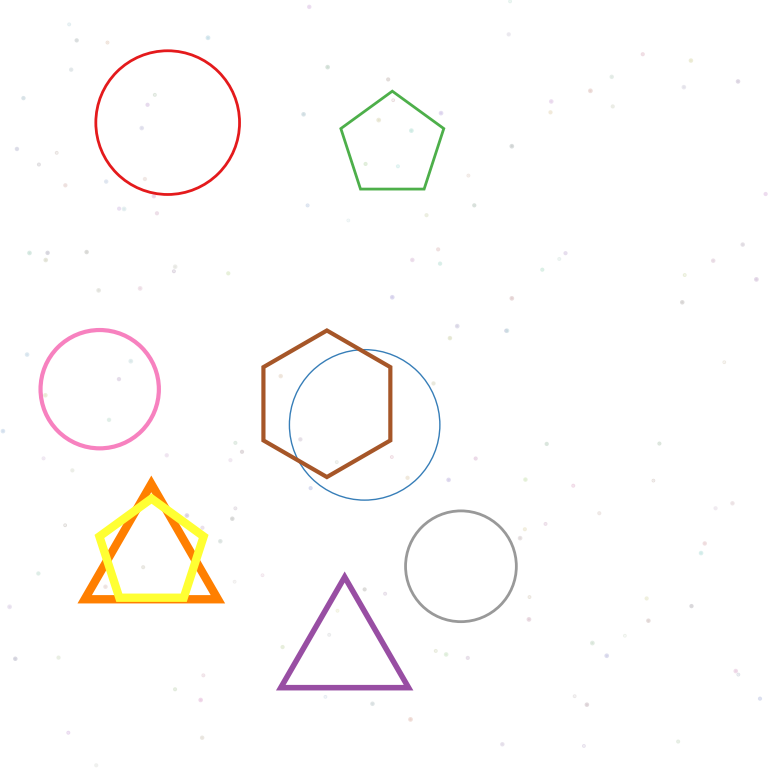[{"shape": "circle", "thickness": 1, "radius": 0.47, "center": [0.218, 0.841]}, {"shape": "circle", "thickness": 0.5, "radius": 0.49, "center": [0.474, 0.448]}, {"shape": "pentagon", "thickness": 1, "radius": 0.35, "center": [0.509, 0.811]}, {"shape": "triangle", "thickness": 2, "radius": 0.48, "center": [0.448, 0.155]}, {"shape": "triangle", "thickness": 3, "radius": 0.5, "center": [0.197, 0.272]}, {"shape": "pentagon", "thickness": 3, "radius": 0.36, "center": [0.197, 0.281]}, {"shape": "hexagon", "thickness": 1.5, "radius": 0.48, "center": [0.425, 0.476]}, {"shape": "circle", "thickness": 1.5, "radius": 0.38, "center": [0.129, 0.495]}, {"shape": "circle", "thickness": 1, "radius": 0.36, "center": [0.599, 0.265]}]